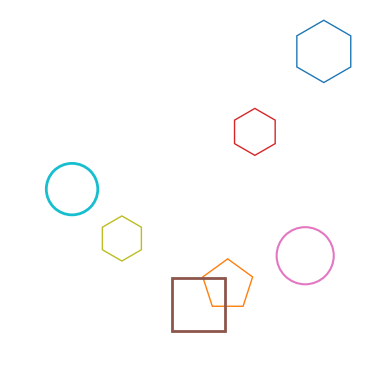[{"shape": "hexagon", "thickness": 1, "radius": 0.4, "center": [0.841, 0.866]}, {"shape": "pentagon", "thickness": 1, "radius": 0.34, "center": [0.591, 0.26]}, {"shape": "hexagon", "thickness": 1, "radius": 0.3, "center": [0.662, 0.657]}, {"shape": "square", "thickness": 2, "radius": 0.35, "center": [0.515, 0.209]}, {"shape": "circle", "thickness": 1.5, "radius": 0.37, "center": [0.793, 0.336]}, {"shape": "hexagon", "thickness": 1, "radius": 0.29, "center": [0.317, 0.381]}, {"shape": "circle", "thickness": 2, "radius": 0.33, "center": [0.187, 0.509]}]